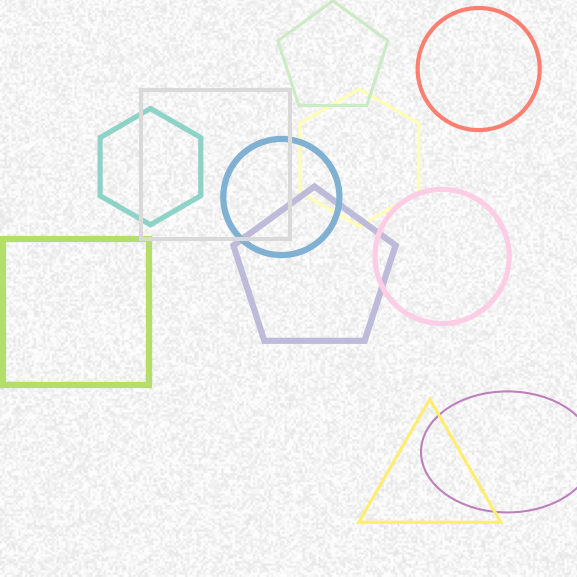[{"shape": "hexagon", "thickness": 2.5, "radius": 0.5, "center": [0.26, 0.711]}, {"shape": "hexagon", "thickness": 1.5, "radius": 0.59, "center": [0.622, 0.726]}, {"shape": "pentagon", "thickness": 3, "radius": 0.74, "center": [0.545, 0.529]}, {"shape": "circle", "thickness": 2, "radius": 0.53, "center": [0.829, 0.88]}, {"shape": "circle", "thickness": 3, "radius": 0.5, "center": [0.487, 0.658]}, {"shape": "square", "thickness": 3, "radius": 0.63, "center": [0.132, 0.459]}, {"shape": "circle", "thickness": 2.5, "radius": 0.58, "center": [0.766, 0.555]}, {"shape": "square", "thickness": 2, "radius": 0.65, "center": [0.373, 0.714]}, {"shape": "oval", "thickness": 1, "radius": 0.75, "center": [0.879, 0.217]}, {"shape": "pentagon", "thickness": 1.5, "radius": 0.5, "center": [0.576, 0.898]}, {"shape": "triangle", "thickness": 1.5, "radius": 0.71, "center": [0.744, 0.166]}]